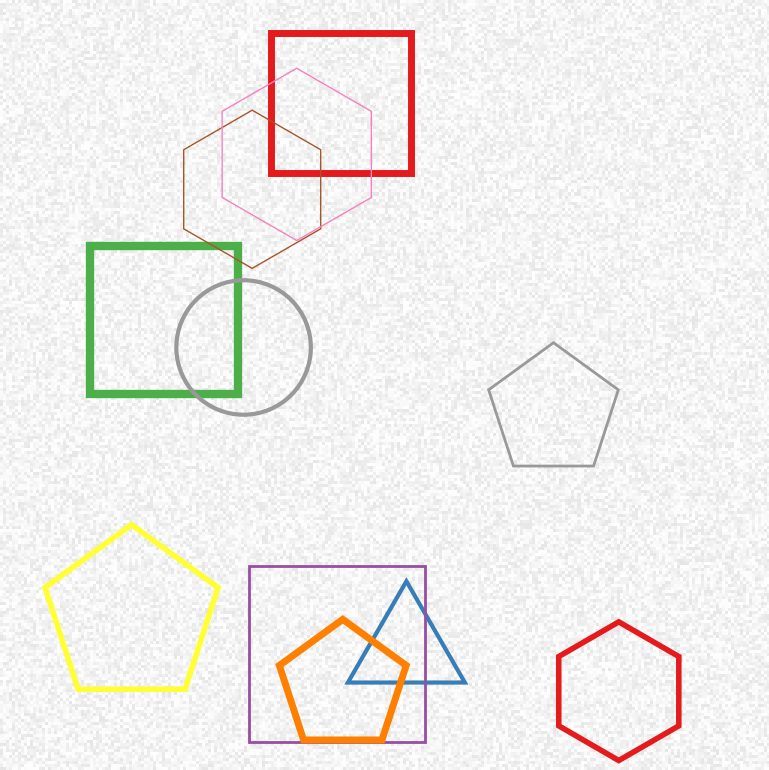[{"shape": "hexagon", "thickness": 2, "radius": 0.45, "center": [0.804, 0.102]}, {"shape": "square", "thickness": 2.5, "radius": 0.45, "center": [0.443, 0.867]}, {"shape": "triangle", "thickness": 1.5, "radius": 0.44, "center": [0.528, 0.157]}, {"shape": "square", "thickness": 3, "radius": 0.48, "center": [0.213, 0.585]}, {"shape": "square", "thickness": 1, "radius": 0.57, "center": [0.438, 0.15]}, {"shape": "pentagon", "thickness": 2.5, "radius": 0.43, "center": [0.445, 0.109]}, {"shape": "pentagon", "thickness": 2, "radius": 0.59, "center": [0.171, 0.2]}, {"shape": "hexagon", "thickness": 0.5, "radius": 0.51, "center": [0.328, 0.754]}, {"shape": "hexagon", "thickness": 0.5, "radius": 0.56, "center": [0.385, 0.799]}, {"shape": "circle", "thickness": 1.5, "radius": 0.44, "center": [0.316, 0.549]}, {"shape": "pentagon", "thickness": 1, "radius": 0.44, "center": [0.719, 0.466]}]